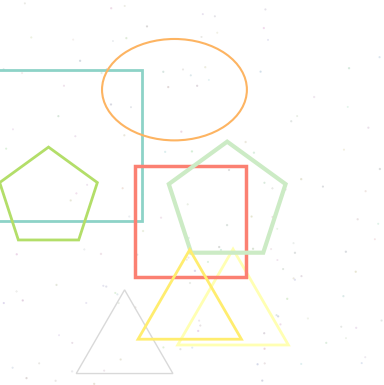[{"shape": "square", "thickness": 2, "radius": 0.98, "center": [0.171, 0.623]}, {"shape": "triangle", "thickness": 2, "radius": 0.83, "center": [0.605, 0.187]}, {"shape": "square", "thickness": 2.5, "radius": 0.72, "center": [0.495, 0.425]}, {"shape": "oval", "thickness": 1.5, "radius": 0.94, "center": [0.453, 0.767]}, {"shape": "pentagon", "thickness": 2, "radius": 0.67, "center": [0.126, 0.485]}, {"shape": "triangle", "thickness": 1, "radius": 0.72, "center": [0.324, 0.102]}, {"shape": "pentagon", "thickness": 3, "radius": 0.8, "center": [0.59, 0.473]}, {"shape": "triangle", "thickness": 2, "radius": 0.77, "center": [0.493, 0.196]}]